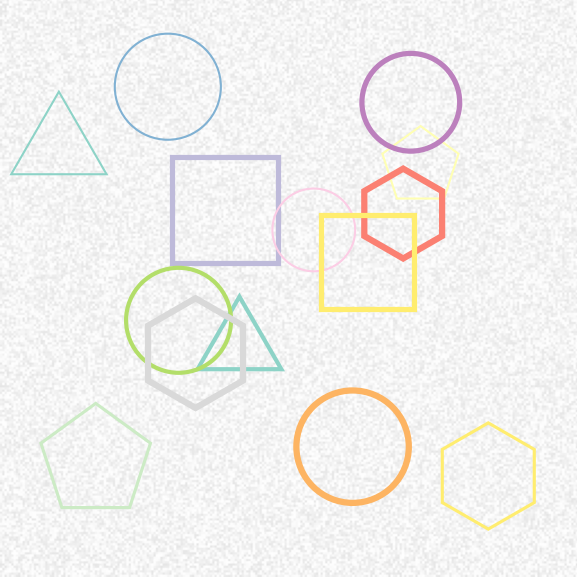[{"shape": "triangle", "thickness": 2, "radius": 0.42, "center": [0.415, 0.402]}, {"shape": "triangle", "thickness": 1, "radius": 0.48, "center": [0.102, 0.745]}, {"shape": "pentagon", "thickness": 1, "radius": 0.35, "center": [0.728, 0.711]}, {"shape": "square", "thickness": 2.5, "radius": 0.46, "center": [0.389, 0.635]}, {"shape": "hexagon", "thickness": 3, "radius": 0.39, "center": [0.698, 0.629]}, {"shape": "circle", "thickness": 1, "radius": 0.46, "center": [0.291, 0.849]}, {"shape": "circle", "thickness": 3, "radius": 0.49, "center": [0.611, 0.226]}, {"shape": "circle", "thickness": 2, "radius": 0.45, "center": [0.309, 0.445]}, {"shape": "circle", "thickness": 1, "radius": 0.36, "center": [0.543, 0.601]}, {"shape": "hexagon", "thickness": 3, "radius": 0.47, "center": [0.339, 0.388]}, {"shape": "circle", "thickness": 2.5, "radius": 0.42, "center": [0.711, 0.822]}, {"shape": "pentagon", "thickness": 1.5, "radius": 0.5, "center": [0.166, 0.201]}, {"shape": "hexagon", "thickness": 1.5, "radius": 0.46, "center": [0.846, 0.175]}, {"shape": "square", "thickness": 2.5, "radius": 0.4, "center": [0.636, 0.545]}]